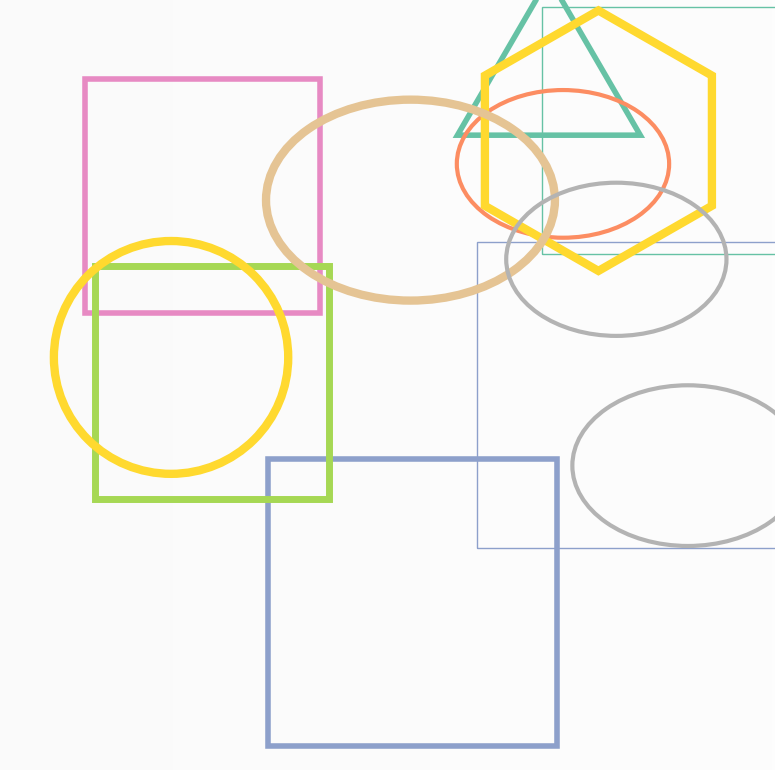[{"shape": "triangle", "thickness": 2, "radius": 0.68, "center": [0.708, 0.893]}, {"shape": "square", "thickness": 0.5, "radius": 0.8, "center": [0.859, 0.831]}, {"shape": "oval", "thickness": 1.5, "radius": 0.68, "center": [0.726, 0.787]}, {"shape": "square", "thickness": 0.5, "radius": 0.99, "center": [0.813, 0.487]}, {"shape": "square", "thickness": 2, "radius": 0.93, "center": [0.532, 0.218]}, {"shape": "square", "thickness": 2, "radius": 0.76, "center": [0.261, 0.746]}, {"shape": "square", "thickness": 2.5, "radius": 0.76, "center": [0.273, 0.504]}, {"shape": "hexagon", "thickness": 3, "radius": 0.85, "center": [0.772, 0.817]}, {"shape": "circle", "thickness": 3, "radius": 0.76, "center": [0.221, 0.536]}, {"shape": "oval", "thickness": 3, "radius": 0.93, "center": [0.53, 0.74]}, {"shape": "oval", "thickness": 1.5, "radius": 0.75, "center": [0.888, 0.395]}, {"shape": "oval", "thickness": 1.5, "radius": 0.71, "center": [0.795, 0.663]}]